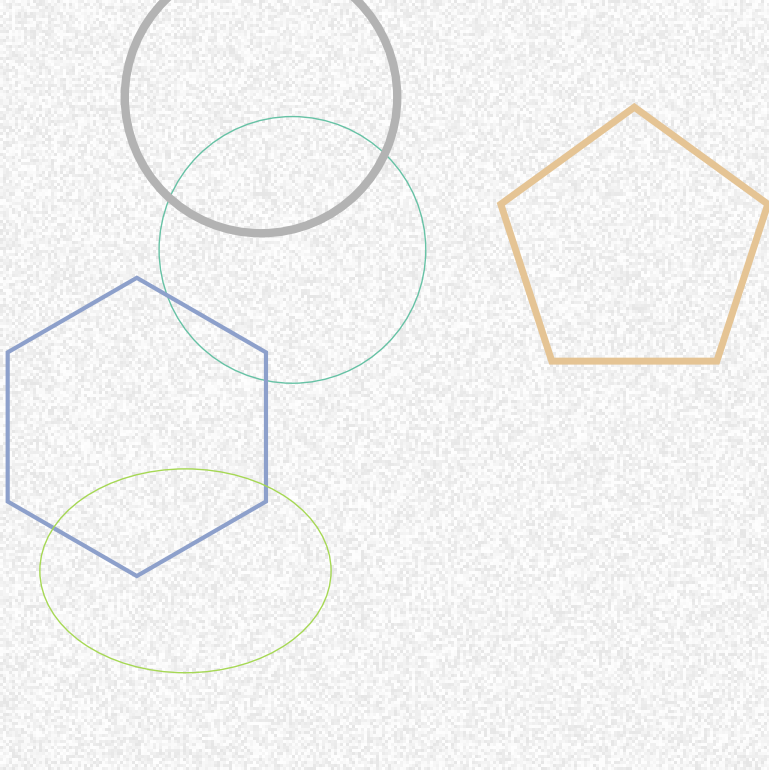[{"shape": "circle", "thickness": 0.5, "radius": 0.87, "center": [0.38, 0.675]}, {"shape": "hexagon", "thickness": 1.5, "radius": 0.97, "center": [0.178, 0.446]}, {"shape": "oval", "thickness": 0.5, "radius": 0.95, "center": [0.241, 0.259]}, {"shape": "pentagon", "thickness": 2.5, "radius": 0.91, "center": [0.824, 0.678]}, {"shape": "circle", "thickness": 3, "radius": 0.88, "center": [0.339, 0.874]}]